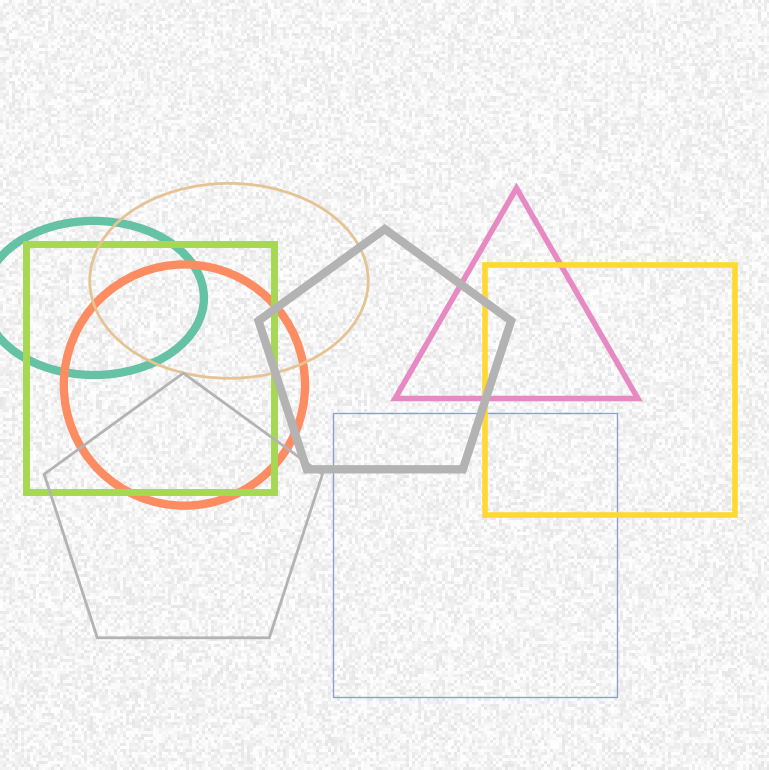[{"shape": "oval", "thickness": 3, "radius": 0.71, "center": [0.122, 0.613]}, {"shape": "circle", "thickness": 3, "radius": 0.78, "center": [0.24, 0.5]}, {"shape": "square", "thickness": 0.5, "radius": 0.92, "center": [0.617, 0.279]}, {"shape": "triangle", "thickness": 2, "radius": 0.91, "center": [0.671, 0.573]}, {"shape": "square", "thickness": 2.5, "radius": 0.81, "center": [0.195, 0.522]}, {"shape": "square", "thickness": 2, "radius": 0.81, "center": [0.793, 0.493]}, {"shape": "oval", "thickness": 1, "radius": 0.9, "center": [0.297, 0.635]}, {"shape": "pentagon", "thickness": 3, "radius": 0.86, "center": [0.5, 0.53]}, {"shape": "pentagon", "thickness": 1, "radius": 0.95, "center": [0.238, 0.325]}]